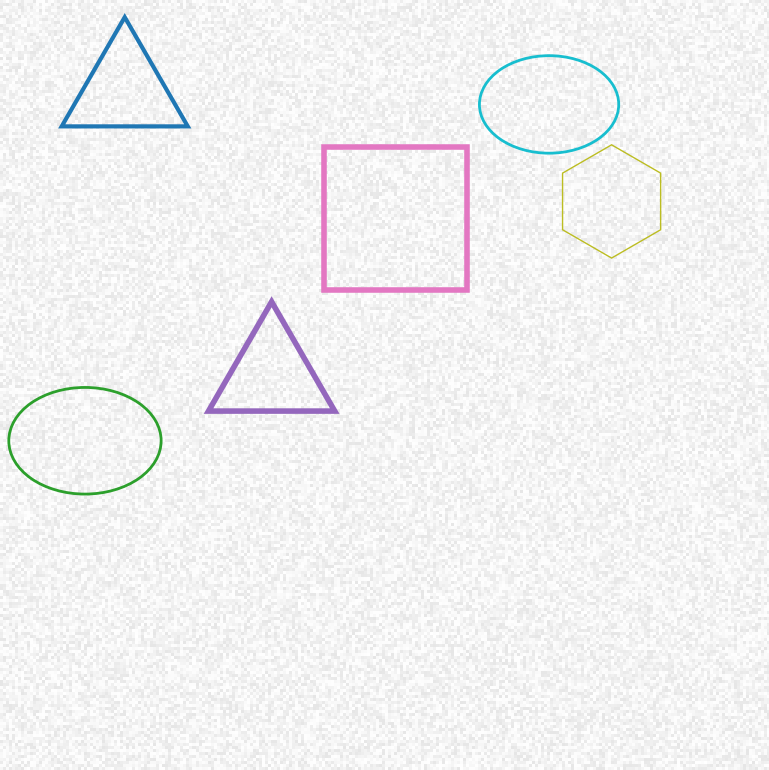[{"shape": "triangle", "thickness": 1.5, "radius": 0.47, "center": [0.162, 0.883]}, {"shape": "oval", "thickness": 1, "radius": 0.49, "center": [0.11, 0.428]}, {"shape": "triangle", "thickness": 2, "radius": 0.47, "center": [0.353, 0.513]}, {"shape": "square", "thickness": 2, "radius": 0.46, "center": [0.513, 0.717]}, {"shape": "hexagon", "thickness": 0.5, "radius": 0.37, "center": [0.794, 0.738]}, {"shape": "oval", "thickness": 1, "radius": 0.45, "center": [0.713, 0.864]}]